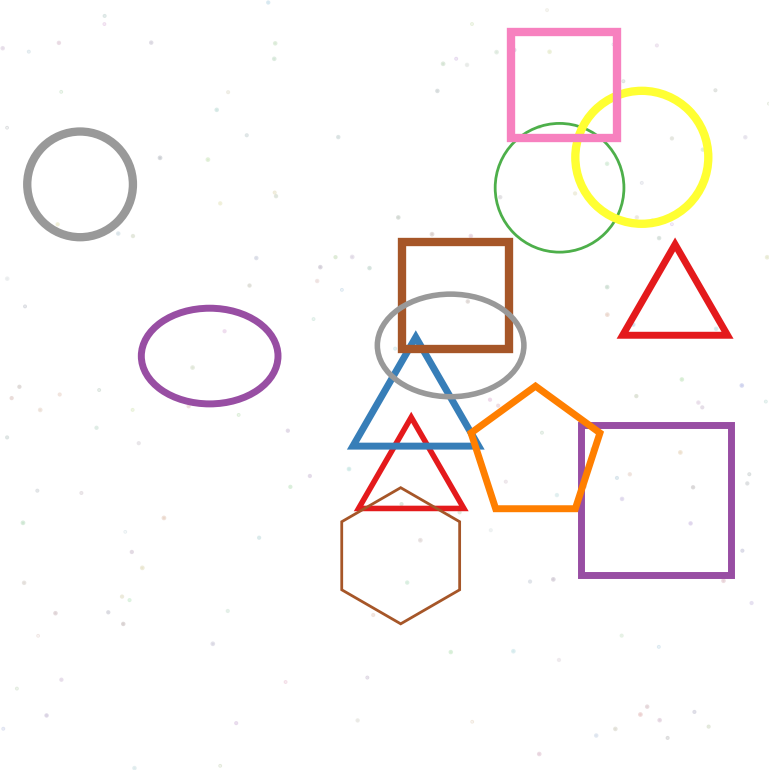[{"shape": "triangle", "thickness": 2, "radius": 0.39, "center": [0.534, 0.379]}, {"shape": "triangle", "thickness": 2.5, "radius": 0.39, "center": [0.877, 0.604]}, {"shape": "triangle", "thickness": 2.5, "radius": 0.47, "center": [0.54, 0.468]}, {"shape": "circle", "thickness": 1, "radius": 0.42, "center": [0.727, 0.756]}, {"shape": "square", "thickness": 2.5, "radius": 0.49, "center": [0.852, 0.35]}, {"shape": "oval", "thickness": 2.5, "radius": 0.44, "center": [0.272, 0.538]}, {"shape": "pentagon", "thickness": 2.5, "radius": 0.44, "center": [0.695, 0.411]}, {"shape": "circle", "thickness": 3, "radius": 0.43, "center": [0.834, 0.796]}, {"shape": "hexagon", "thickness": 1, "radius": 0.44, "center": [0.52, 0.278]}, {"shape": "square", "thickness": 3, "radius": 0.35, "center": [0.592, 0.616]}, {"shape": "square", "thickness": 3, "radius": 0.34, "center": [0.732, 0.89]}, {"shape": "circle", "thickness": 3, "radius": 0.34, "center": [0.104, 0.761]}, {"shape": "oval", "thickness": 2, "radius": 0.48, "center": [0.585, 0.551]}]